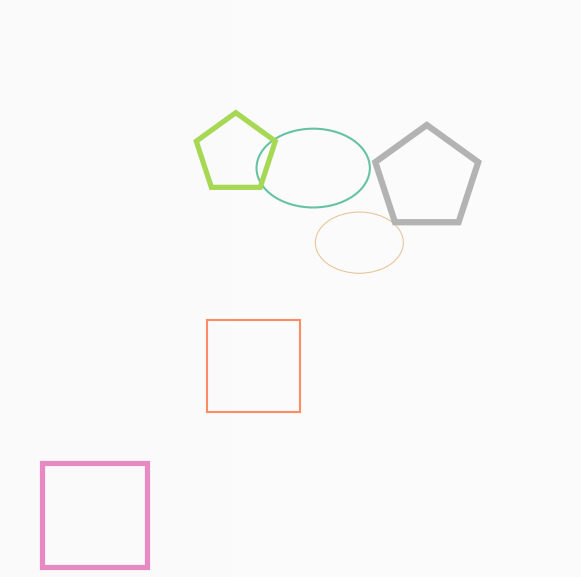[{"shape": "oval", "thickness": 1, "radius": 0.49, "center": [0.539, 0.708]}, {"shape": "square", "thickness": 1, "radius": 0.4, "center": [0.436, 0.366]}, {"shape": "square", "thickness": 2.5, "radius": 0.45, "center": [0.162, 0.107]}, {"shape": "pentagon", "thickness": 2.5, "radius": 0.36, "center": [0.406, 0.733]}, {"shape": "oval", "thickness": 0.5, "radius": 0.38, "center": [0.618, 0.579]}, {"shape": "pentagon", "thickness": 3, "radius": 0.47, "center": [0.734, 0.69]}]